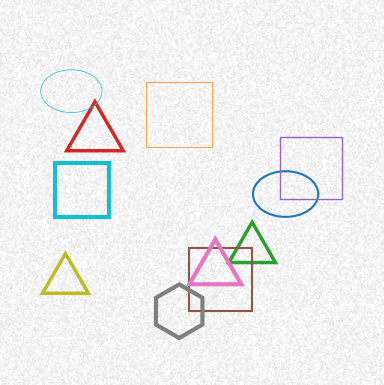[{"shape": "oval", "thickness": 1.5, "radius": 0.42, "center": [0.742, 0.496]}, {"shape": "square", "thickness": 0.5, "radius": 0.42, "center": [0.465, 0.703]}, {"shape": "triangle", "thickness": 2.5, "radius": 0.35, "center": [0.655, 0.353]}, {"shape": "triangle", "thickness": 2.5, "radius": 0.42, "center": [0.247, 0.651]}, {"shape": "square", "thickness": 1, "radius": 0.4, "center": [0.808, 0.564]}, {"shape": "square", "thickness": 1.5, "radius": 0.41, "center": [0.573, 0.273]}, {"shape": "triangle", "thickness": 3, "radius": 0.39, "center": [0.559, 0.301]}, {"shape": "hexagon", "thickness": 3, "radius": 0.35, "center": [0.465, 0.192]}, {"shape": "triangle", "thickness": 2.5, "radius": 0.34, "center": [0.17, 0.273]}, {"shape": "square", "thickness": 3, "radius": 0.35, "center": [0.214, 0.506]}, {"shape": "oval", "thickness": 0.5, "radius": 0.4, "center": [0.185, 0.763]}]